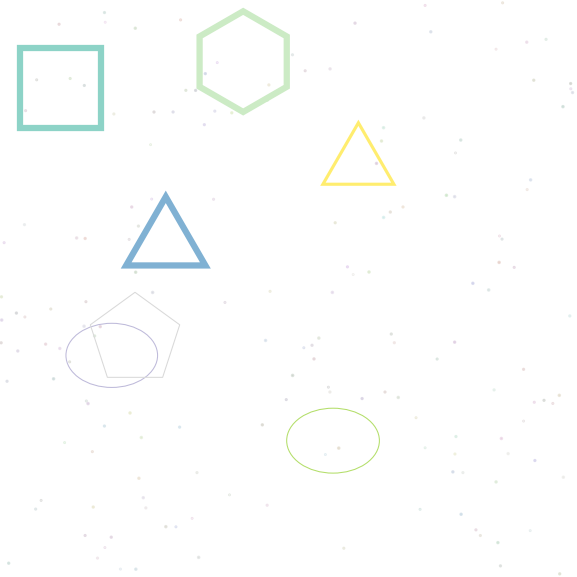[{"shape": "square", "thickness": 3, "radius": 0.35, "center": [0.105, 0.847]}, {"shape": "oval", "thickness": 0.5, "radius": 0.4, "center": [0.194, 0.384]}, {"shape": "triangle", "thickness": 3, "radius": 0.4, "center": [0.287, 0.579]}, {"shape": "oval", "thickness": 0.5, "radius": 0.4, "center": [0.577, 0.236]}, {"shape": "pentagon", "thickness": 0.5, "radius": 0.41, "center": [0.234, 0.412]}, {"shape": "hexagon", "thickness": 3, "radius": 0.44, "center": [0.421, 0.892]}, {"shape": "triangle", "thickness": 1.5, "radius": 0.35, "center": [0.621, 0.716]}]